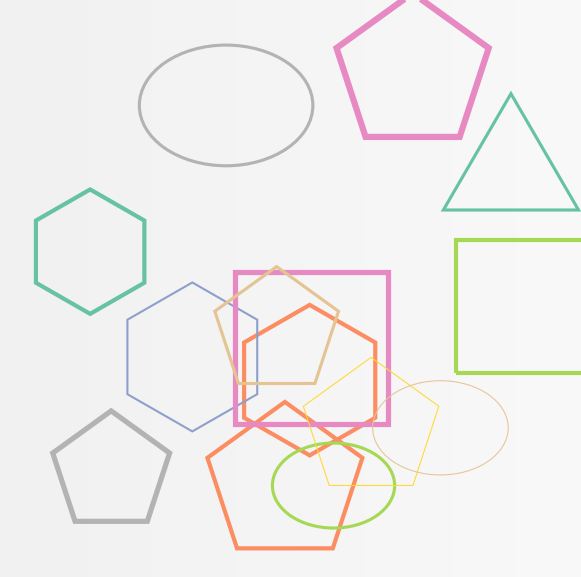[{"shape": "hexagon", "thickness": 2, "radius": 0.54, "center": [0.155, 0.563]}, {"shape": "triangle", "thickness": 1.5, "radius": 0.67, "center": [0.879, 0.703]}, {"shape": "pentagon", "thickness": 2, "radius": 0.7, "center": [0.49, 0.163]}, {"shape": "hexagon", "thickness": 2, "radius": 0.65, "center": [0.533, 0.341]}, {"shape": "hexagon", "thickness": 1, "radius": 0.64, "center": [0.331, 0.381]}, {"shape": "pentagon", "thickness": 3, "radius": 0.69, "center": [0.71, 0.873]}, {"shape": "square", "thickness": 2.5, "radius": 0.66, "center": [0.536, 0.397]}, {"shape": "oval", "thickness": 1.5, "radius": 0.53, "center": [0.574, 0.158]}, {"shape": "square", "thickness": 2, "radius": 0.57, "center": [0.899, 0.469]}, {"shape": "pentagon", "thickness": 0.5, "radius": 0.61, "center": [0.638, 0.258]}, {"shape": "oval", "thickness": 0.5, "radius": 0.58, "center": [0.758, 0.258]}, {"shape": "pentagon", "thickness": 1.5, "radius": 0.56, "center": [0.476, 0.426]}, {"shape": "oval", "thickness": 1.5, "radius": 0.75, "center": [0.389, 0.817]}, {"shape": "pentagon", "thickness": 2.5, "radius": 0.53, "center": [0.191, 0.182]}]